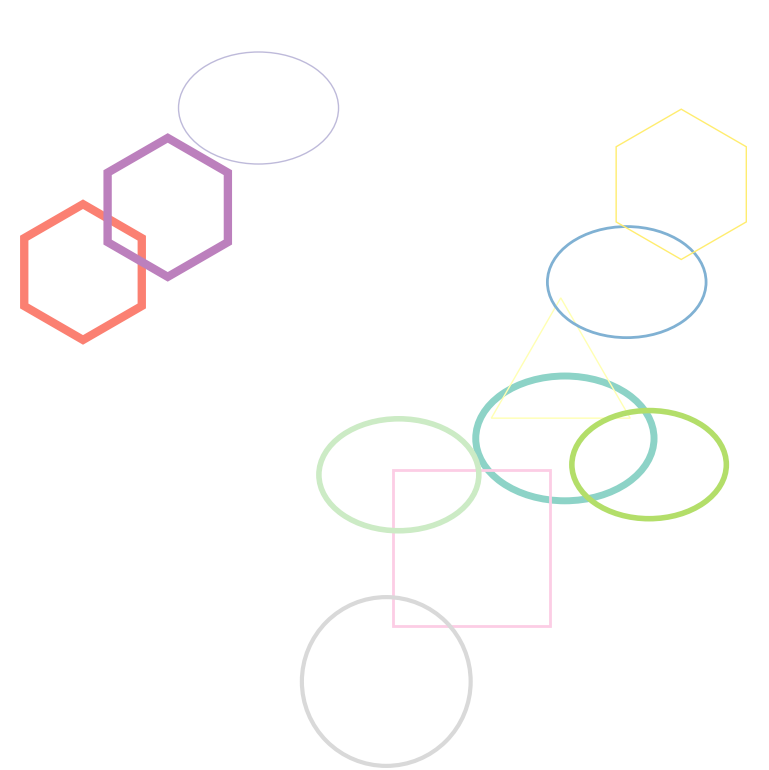[{"shape": "oval", "thickness": 2.5, "radius": 0.58, "center": [0.734, 0.431]}, {"shape": "triangle", "thickness": 0.5, "radius": 0.52, "center": [0.728, 0.509]}, {"shape": "oval", "thickness": 0.5, "radius": 0.52, "center": [0.336, 0.86]}, {"shape": "hexagon", "thickness": 3, "radius": 0.44, "center": [0.108, 0.647]}, {"shape": "oval", "thickness": 1, "radius": 0.52, "center": [0.814, 0.634]}, {"shape": "oval", "thickness": 2, "radius": 0.5, "center": [0.843, 0.397]}, {"shape": "square", "thickness": 1, "radius": 0.51, "center": [0.612, 0.288]}, {"shape": "circle", "thickness": 1.5, "radius": 0.55, "center": [0.502, 0.115]}, {"shape": "hexagon", "thickness": 3, "radius": 0.45, "center": [0.218, 0.731]}, {"shape": "oval", "thickness": 2, "radius": 0.52, "center": [0.518, 0.383]}, {"shape": "hexagon", "thickness": 0.5, "radius": 0.49, "center": [0.885, 0.761]}]